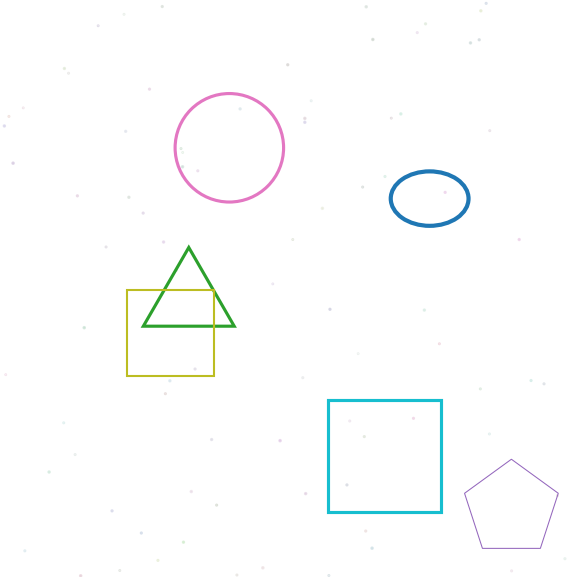[{"shape": "oval", "thickness": 2, "radius": 0.34, "center": [0.744, 0.655]}, {"shape": "triangle", "thickness": 1.5, "radius": 0.45, "center": [0.327, 0.48]}, {"shape": "pentagon", "thickness": 0.5, "radius": 0.43, "center": [0.886, 0.119]}, {"shape": "circle", "thickness": 1.5, "radius": 0.47, "center": [0.397, 0.743]}, {"shape": "square", "thickness": 1, "radius": 0.37, "center": [0.296, 0.423]}, {"shape": "square", "thickness": 1.5, "radius": 0.49, "center": [0.666, 0.21]}]